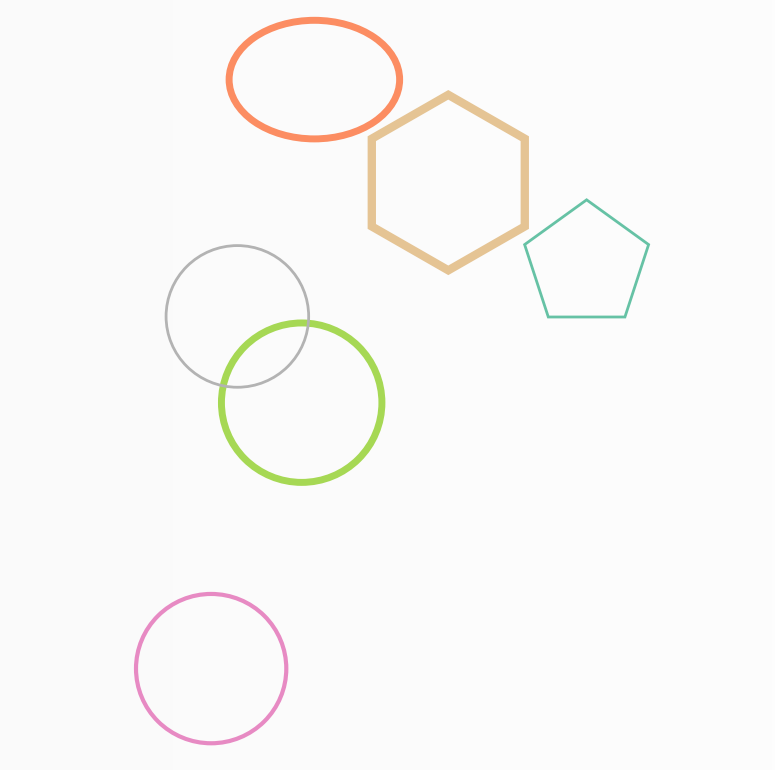[{"shape": "pentagon", "thickness": 1, "radius": 0.42, "center": [0.757, 0.656]}, {"shape": "oval", "thickness": 2.5, "radius": 0.55, "center": [0.406, 0.897]}, {"shape": "circle", "thickness": 1.5, "radius": 0.48, "center": [0.272, 0.132]}, {"shape": "circle", "thickness": 2.5, "radius": 0.52, "center": [0.389, 0.477]}, {"shape": "hexagon", "thickness": 3, "radius": 0.57, "center": [0.578, 0.763]}, {"shape": "circle", "thickness": 1, "radius": 0.46, "center": [0.306, 0.589]}]